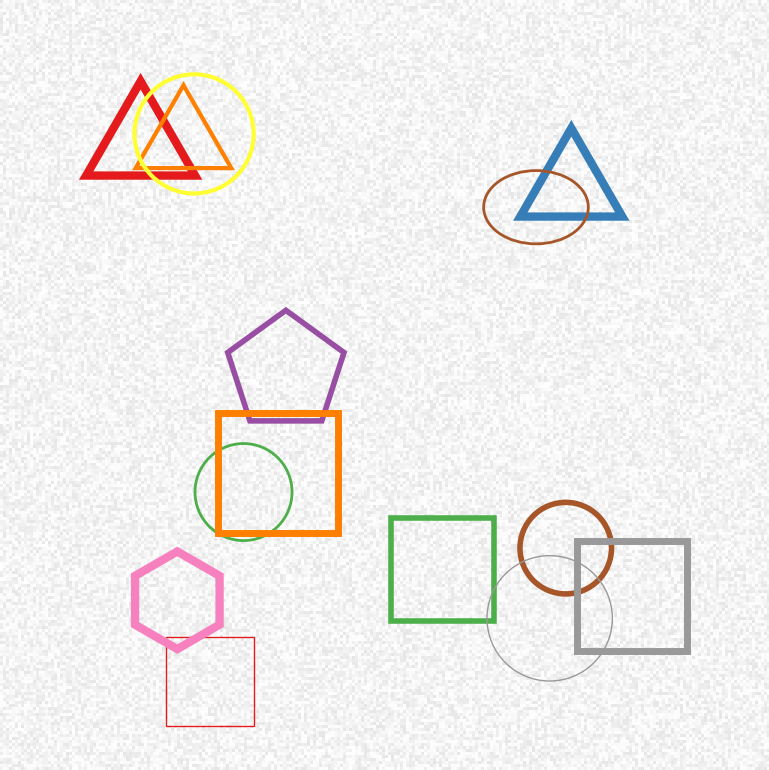[{"shape": "triangle", "thickness": 3, "radius": 0.41, "center": [0.183, 0.813]}, {"shape": "square", "thickness": 0.5, "radius": 0.29, "center": [0.272, 0.115]}, {"shape": "triangle", "thickness": 3, "radius": 0.38, "center": [0.742, 0.757]}, {"shape": "square", "thickness": 2, "radius": 0.33, "center": [0.575, 0.26]}, {"shape": "circle", "thickness": 1, "radius": 0.32, "center": [0.316, 0.361]}, {"shape": "pentagon", "thickness": 2, "radius": 0.4, "center": [0.371, 0.518]}, {"shape": "triangle", "thickness": 1.5, "radius": 0.36, "center": [0.238, 0.818]}, {"shape": "square", "thickness": 2.5, "radius": 0.39, "center": [0.361, 0.386]}, {"shape": "circle", "thickness": 1.5, "radius": 0.39, "center": [0.252, 0.826]}, {"shape": "circle", "thickness": 2, "radius": 0.3, "center": [0.735, 0.288]}, {"shape": "oval", "thickness": 1, "radius": 0.34, "center": [0.696, 0.731]}, {"shape": "hexagon", "thickness": 3, "radius": 0.32, "center": [0.23, 0.22]}, {"shape": "square", "thickness": 2.5, "radius": 0.36, "center": [0.821, 0.226]}, {"shape": "circle", "thickness": 0.5, "radius": 0.41, "center": [0.714, 0.197]}]